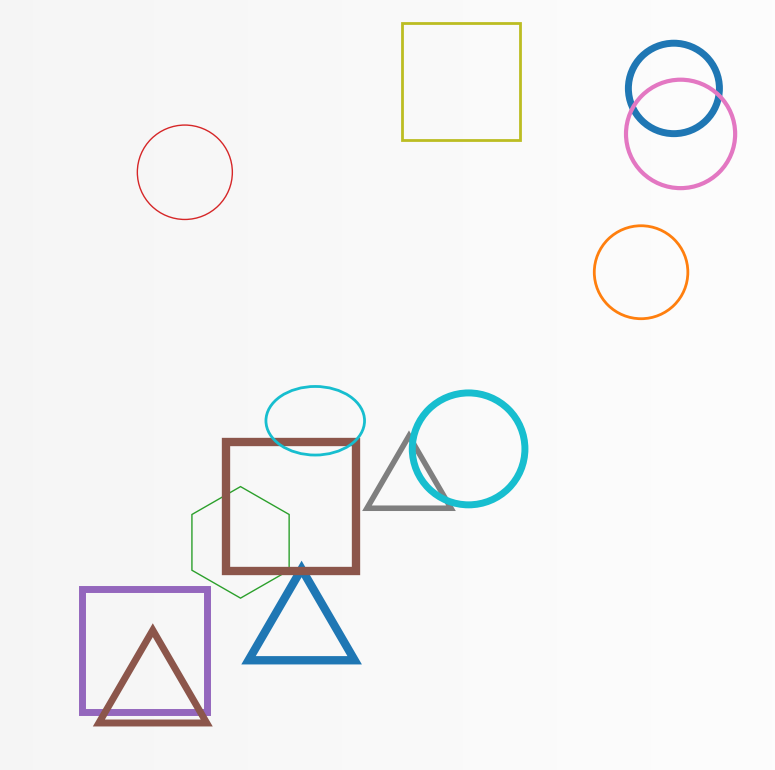[{"shape": "triangle", "thickness": 3, "radius": 0.4, "center": [0.389, 0.182]}, {"shape": "circle", "thickness": 2.5, "radius": 0.29, "center": [0.87, 0.885]}, {"shape": "circle", "thickness": 1, "radius": 0.3, "center": [0.827, 0.646]}, {"shape": "hexagon", "thickness": 0.5, "radius": 0.36, "center": [0.31, 0.296]}, {"shape": "circle", "thickness": 0.5, "radius": 0.31, "center": [0.239, 0.776]}, {"shape": "square", "thickness": 2.5, "radius": 0.4, "center": [0.186, 0.155]}, {"shape": "square", "thickness": 3, "radius": 0.42, "center": [0.375, 0.343]}, {"shape": "triangle", "thickness": 2.5, "radius": 0.4, "center": [0.197, 0.101]}, {"shape": "circle", "thickness": 1.5, "radius": 0.35, "center": [0.878, 0.826]}, {"shape": "triangle", "thickness": 2, "radius": 0.31, "center": [0.528, 0.371]}, {"shape": "square", "thickness": 1, "radius": 0.38, "center": [0.595, 0.894]}, {"shape": "circle", "thickness": 2.5, "radius": 0.36, "center": [0.605, 0.417]}, {"shape": "oval", "thickness": 1, "radius": 0.32, "center": [0.407, 0.454]}]